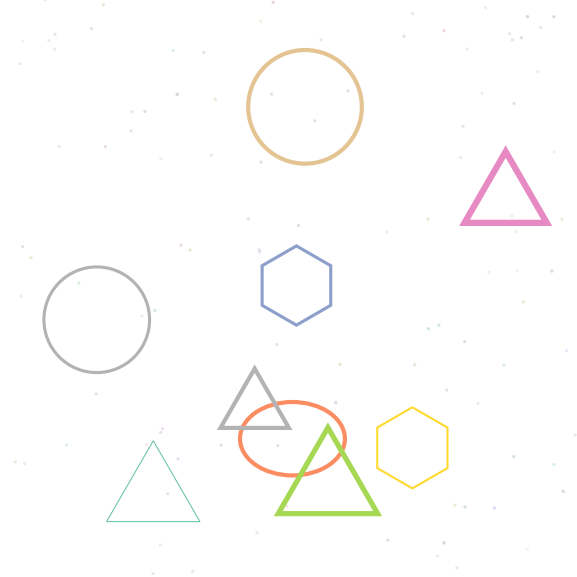[{"shape": "triangle", "thickness": 0.5, "radius": 0.47, "center": [0.265, 0.143]}, {"shape": "oval", "thickness": 2, "radius": 0.45, "center": [0.506, 0.239]}, {"shape": "hexagon", "thickness": 1.5, "radius": 0.34, "center": [0.513, 0.505]}, {"shape": "triangle", "thickness": 3, "radius": 0.41, "center": [0.876, 0.654]}, {"shape": "triangle", "thickness": 2.5, "radius": 0.5, "center": [0.568, 0.159]}, {"shape": "hexagon", "thickness": 1, "radius": 0.35, "center": [0.714, 0.224]}, {"shape": "circle", "thickness": 2, "radius": 0.49, "center": [0.528, 0.814]}, {"shape": "triangle", "thickness": 2, "radius": 0.34, "center": [0.441, 0.292]}, {"shape": "circle", "thickness": 1.5, "radius": 0.46, "center": [0.168, 0.445]}]